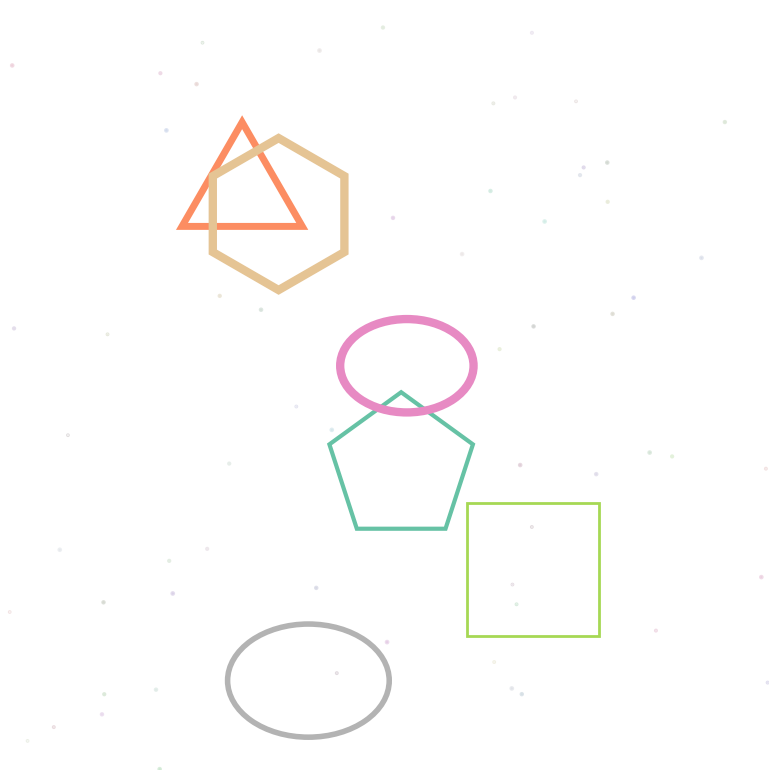[{"shape": "pentagon", "thickness": 1.5, "radius": 0.49, "center": [0.521, 0.393]}, {"shape": "triangle", "thickness": 2.5, "radius": 0.45, "center": [0.314, 0.751]}, {"shape": "oval", "thickness": 3, "radius": 0.43, "center": [0.528, 0.525]}, {"shape": "square", "thickness": 1, "radius": 0.43, "center": [0.692, 0.26]}, {"shape": "hexagon", "thickness": 3, "radius": 0.49, "center": [0.362, 0.722]}, {"shape": "oval", "thickness": 2, "radius": 0.52, "center": [0.401, 0.116]}]